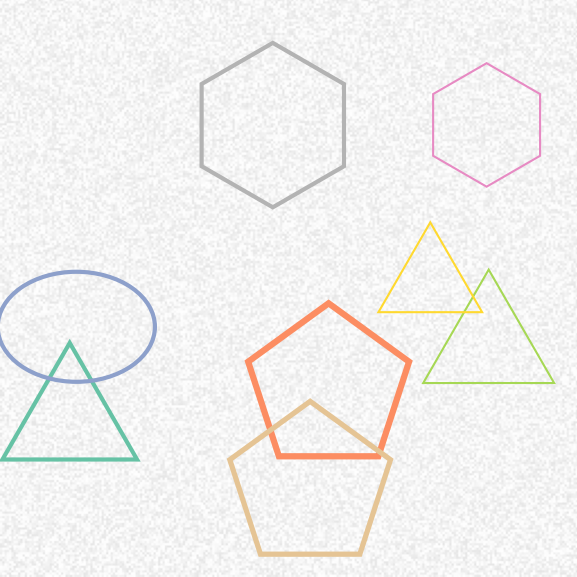[{"shape": "triangle", "thickness": 2, "radius": 0.67, "center": [0.121, 0.271]}, {"shape": "pentagon", "thickness": 3, "radius": 0.73, "center": [0.569, 0.328]}, {"shape": "oval", "thickness": 2, "radius": 0.68, "center": [0.132, 0.433]}, {"shape": "hexagon", "thickness": 1, "radius": 0.53, "center": [0.843, 0.783]}, {"shape": "triangle", "thickness": 1, "radius": 0.65, "center": [0.846, 0.401]}, {"shape": "triangle", "thickness": 1, "radius": 0.52, "center": [0.745, 0.51]}, {"shape": "pentagon", "thickness": 2.5, "radius": 0.73, "center": [0.537, 0.158]}, {"shape": "hexagon", "thickness": 2, "radius": 0.71, "center": [0.472, 0.782]}]